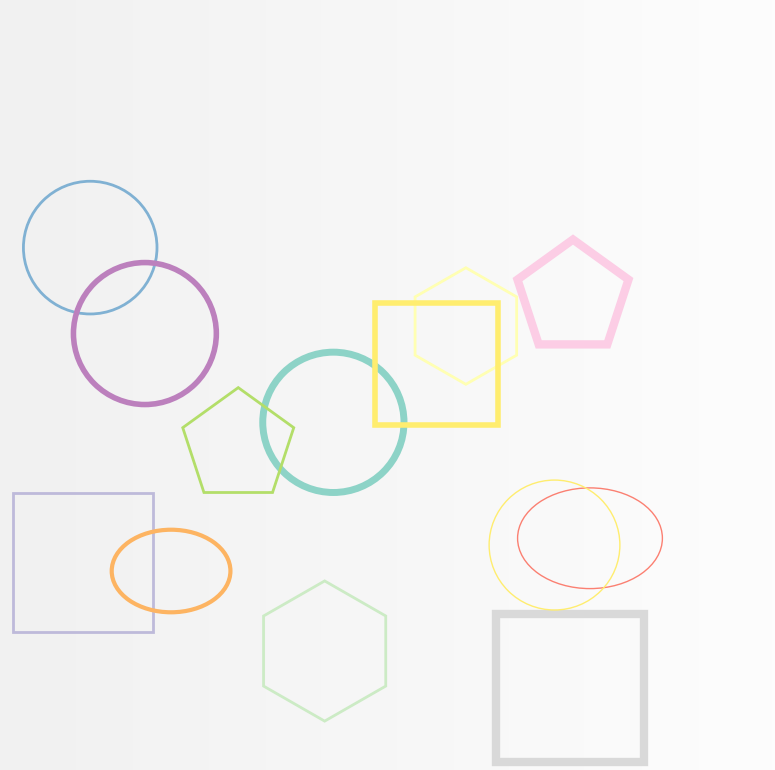[{"shape": "circle", "thickness": 2.5, "radius": 0.46, "center": [0.43, 0.452]}, {"shape": "hexagon", "thickness": 1, "radius": 0.38, "center": [0.601, 0.577]}, {"shape": "square", "thickness": 1, "radius": 0.45, "center": [0.107, 0.27]}, {"shape": "oval", "thickness": 0.5, "radius": 0.47, "center": [0.761, 0.301]}, {"shape": "circle", "thickness": 1, "radius": 0.43, "center": [0.116, 0.678]}, {"shape": "oval", "thickness": 1.5, "radius": 0.38, "center": [0.221, 0.258]}, {"shape": "pentagon", "thickness": 1, "radius": 0.38, "center": [0.307, 0.421]}, {"shape": "pentagon", "thickness": 3, "radius": 0.38, "center": [0.739, 0.614]}, {"shape": "square", "thickness": 3, "radius": 0.48, "center": [0.735, 0.107]}, {"shape": "circle", "thickness": 2, "radius": 0.46, "center": [0.187, 0.567]}, {"shape": "hexagon", "thickness": 1, "radius": 0.46, "center": [0.419, 0.155]}, {"shape": "circle", "thickness": 0.5, "radius": 0.42, "center": [0.715, 0.292]}, {"shape": "square", "thickness": 2, "radius": 0.4, "center": [0.563, 0.527]}]